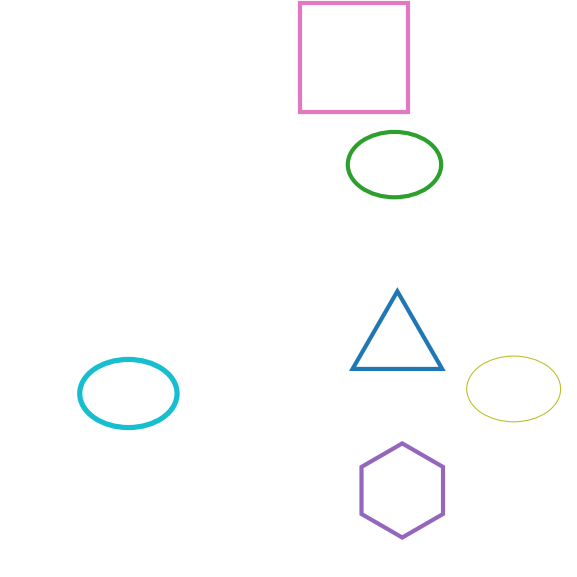[{"shape": "triangle", "thickness": 2, "radius": 0.45, "center": [0.688, 0.405]}, {"shape": "oval", "thickness": 2, "radius": 0.4, "center": [0.683, 0.714]}, {"shape": "hexagon", "thickness": 2, "radius": 0.41, "center": [0.697, 0.15]}, {"shape": "square", "thickness": 2, "radius": 0.47, "center": [0.613, 0.9]}, {"shape": "oval", "thickness": 0.5, "radius": 0.41, "center": [0.889, 0.326]}, {"shape": "oval", "thickness": 2.5, "radius": 0.42, "center": [0.222, 0.318]}]